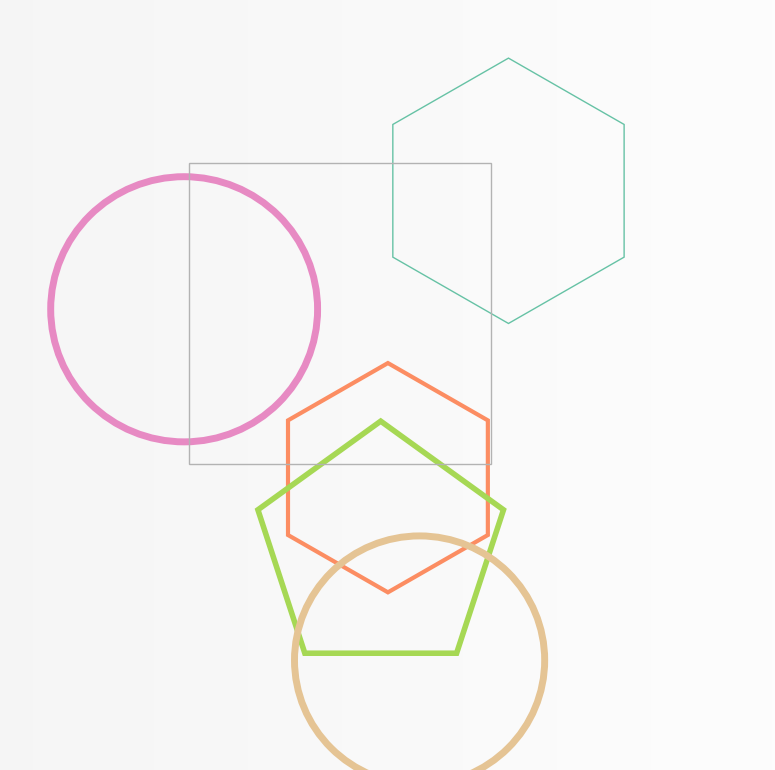[{"shape": "hexagon", "thickness": 0.5, "radius": 0.86, "center": [0.656, 0.752]}, {"shape": "hexagon", "thickness": 1.5, "radius": 0.74, "center": [0.501, 0.38]}, {"shape": "circle", "thickness": 2.5, "radius": 0.86, "center": [0.238, 0.598]}, {"shape": "pentagon", "thickness": 2, "radius": 0.83, "center": [0.491, 0.286]}, {"shape": "circle", "thickness": 2.5, "radius": 0.81, "center": [0.541, 0.143]}, {"shape": "square", "thickness": 0.5, "radius": 0.97, "center": [0.439, 0.593]}]